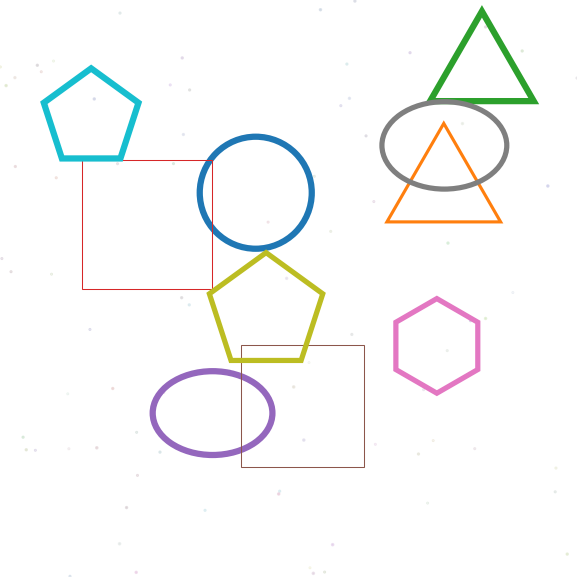[{"shape": "circle", "thickness": 3, "radius": 0.48, "center": [0.443, 0.665]}, {"shape": "triangle", "thickness": 1.5, "radius": 0.57, "center": [0.768, 0.672]}, {"shape": "triangle", "thickness": 3, "radius": 0.52, "center": [0.835, 0.876]}, {"shape": "square", "thickness": 0.5, "radius": 0.56, "center": [0.254, 0.61]}, {"shape": "oval", "thickness": 3, "radius": 0.52, "center": [0.368, 0.284]}, {"shape": "square", "thickness": 0.5, "radius": 0.53, "center": [0.524, 0.297]}, {"shape": "hexagon", "thickness": 2.5, "radius": 0.41, "center": [0.756, 0.4]}, {"shape": "oval", "thickness": 2.5, "radius": 0.54, "center": [0.769, 0.747]}, {"shape": "pentagon", "thickness": 2.5, "radius": 0.52, "center": [0.461, 0.458]}, {"shape": "pentagon", "thickness": 3, "radius": 0.43, "center": [0.158, 0.795]}]